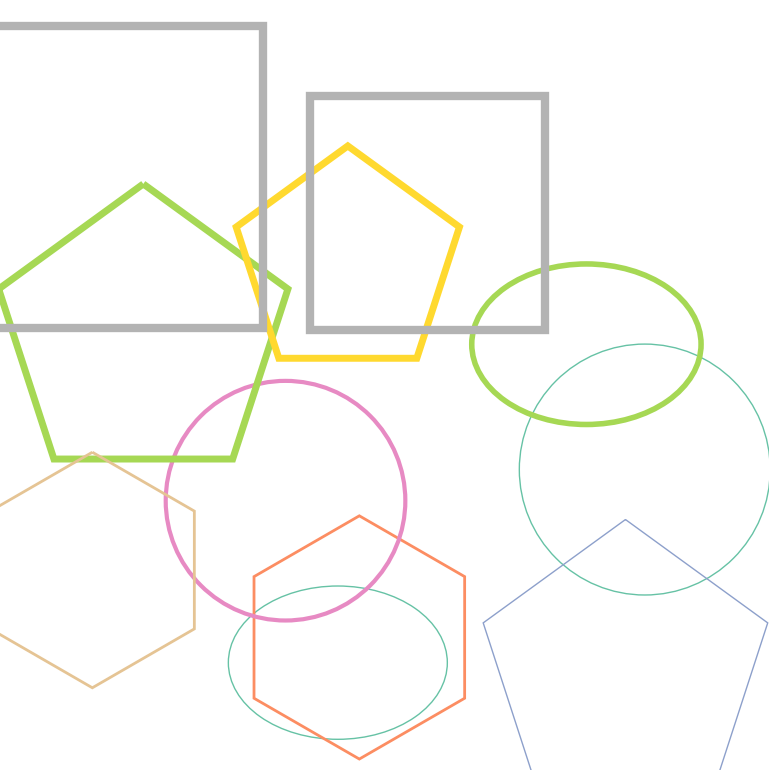[{"shape": "oval", "thickness": 0.5, "radius": 0.71, "center": [0.439, 0.139]}, {"shape": "circle", "thickness": 0.5, "radius": 0.81, "center": [0.837, 0.39]}, {"shape": "hexagon", "thickness": 1, "radius": 0.79, "center": [0.467, 0.172]}, {"shape": "pentagon", "thickness": 0.5, "radius": 0.97, "center": [0.812, 0.131]}, {"shape": "circle", "thickness": 1.5, "radius": 0.78, "center": [0.371, 0.35]}, {"shape": "pentagon", "thickness": 2.5, "radius": 0.99, "center": [0.186, 0.564]}, {"shape": "oval", "thickness": 2, "radius": 0.74, "center": [0.762, 0.553]}, {"shape": "pentagon", "thickness": 2.5, "radius": 0.76, "center": [0.452, 0.658]}, {"shape": "hexagon", "thickness": 1, "radius": 0.76, "center": [0.12, 0.26]}, {"shape": "square", "thickness": 3, "radius": 0.98, "center": [0.145, 0.77]}, {"shape": "square", "thickness": 3, "radius": 0.76, "center": [0.555, 0.723]}]